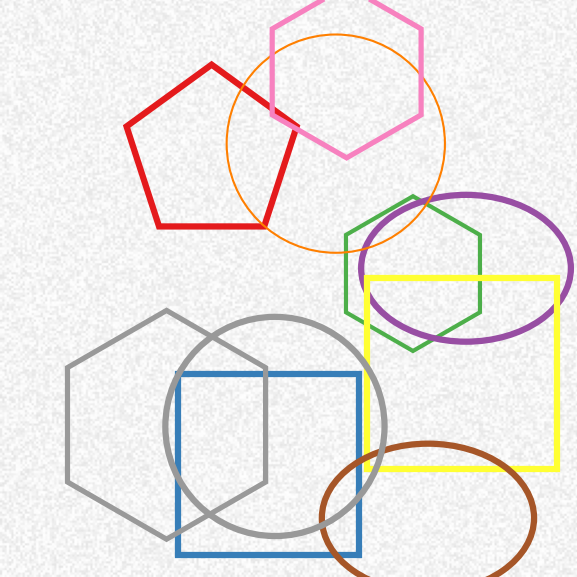[{"shape": "pentagon", "thickness": 3, "radius": 0.77, "center": [0.366, 0.732]}, {"shape": "square", "thickness": 3, "radius": 0.78, "center": [0.465, 0.195]}, {"shape": "hexagon", "thickness": 2, "radius": 0.67, "center": [0.715, 0.525]}, {"shape": "oval", "thickness": 3, "radius": 0.91, "center": [0.807, 0.535]}, {"shape": "circle", "thickness": 1, "radius": 0.94, "center": [0.581, 0.75]}, {"shape": "square", "thickness": 3, "radius": 0.82, "center": [0.8, 0.352]}, {"shape": "oval", "thickness": 3, "radius": 0.92, "center": [0.741, 0.102]}, {"shape": "hexagon", "thickness": 2.5, "radius": 0.74, "center": [0.6, 0.875]}, {"shape": "hexagon", "thickness": 2.5, "radius": 0.99, "center": [0.288, 0.264]}, {"shape": "circle", "thickness": 3, "radius": 0.95, "center": [0.476, 0.261]}]